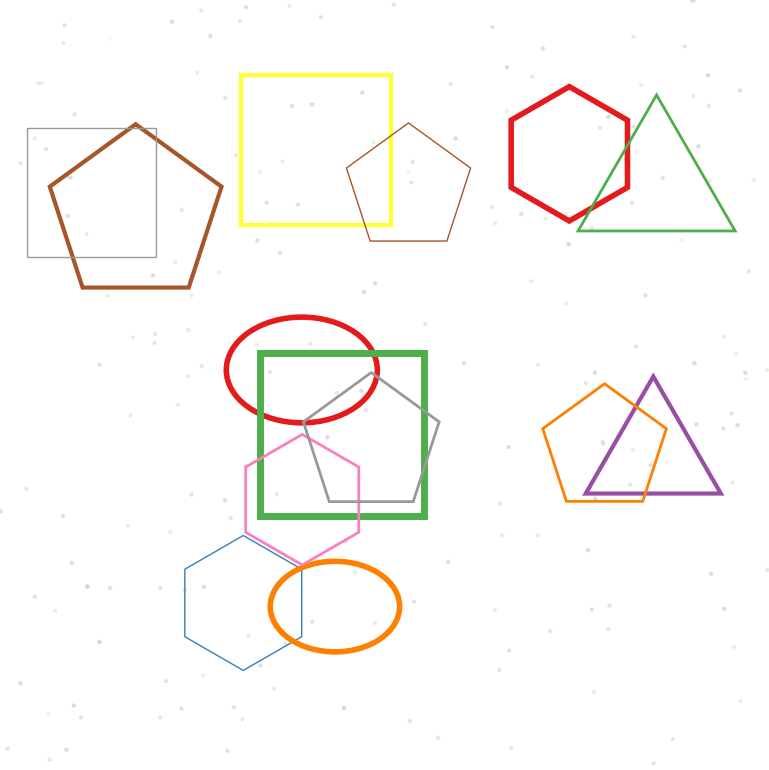[{"shape": "hexagon", "thickness": 2, "radius": 0.44, "center": [0.739, 0.8]}, {"shape": "oval", "thickness": 2, "radius": 0.49, "center": [0.392, 0.52]}, {"shape": "hexagon", "thickness": 0.5, "radius": 0.44, "center": [0.316, 0.217]}, {"shape": "triangle", "thickness": 1, "radius": 0.59, "center": [0.853, 0.759]}, {"shape": "square", "thickness": 2.5, "radius": 0.53, "center": [0.444, 0.436]}, {"shape": "triangle", "thickness": 1.5, "radius": 0.51, "center": [0.848, 0.41]}, {"shape": "oval", "thickness": 2, "radius": 0.42, "center": [0.435, 0.212]}, {"shape": "pentagon", "thickness": 1, "radius": 0.42, "center": [0.785, 0.417]}, {"shape": "square", "thickness": 1.5, "radius": 0.49, "center": [0.41, 0.805]}, {"shape": "pentagon", "thickness": 0.5, "radius": 0.42, "center": [0.531, 0.756]}, {"shape": "pentagon", "thickness": 1.5, "radius": 0.59, "center": [0.176, 0.721]}, {"shape": "hexagon", "thickness": 1, "radius": 0.42, "center": [0.393, 0.351]}, {"shape": "square", "thickness": 0.5, "radius": 0.42, "center": [0.119, 0.749]}, {"shape": "pentagon", "thickness": 1, "radius": 0.46, "center": [0.482, 0.424]}]